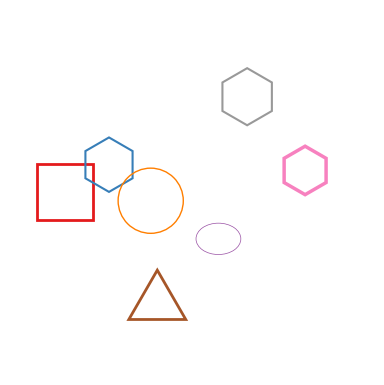[{"shape": "square", "thickness": 2, "radius": 0.36, "center": [0.168, 0.503]}, {"shape": "hexagon", "thickness": 1.5, "radius": 0.35, "center": [0.283, 0.572]}, {"shape": "oval", "thickness": 0.5, "radius": 0.29, "center": [0.567, 0.38]}, {"shape": "circle", "thickness": 1, "radius": 0.42, "center": [0.391, 0.479]}, {"shape": "triangle", "thickness": 2, "radius": 0.43, "center": [0.409, 0.213]}, {"shape": "hexagon", "thickness": 2.5, "radius": 0.31, "center": [0.792, 0.557]}, {"shape": "hexagon", "thickness": 1.5, "radius": 0.37, "center": [0.642, 0.749]}]